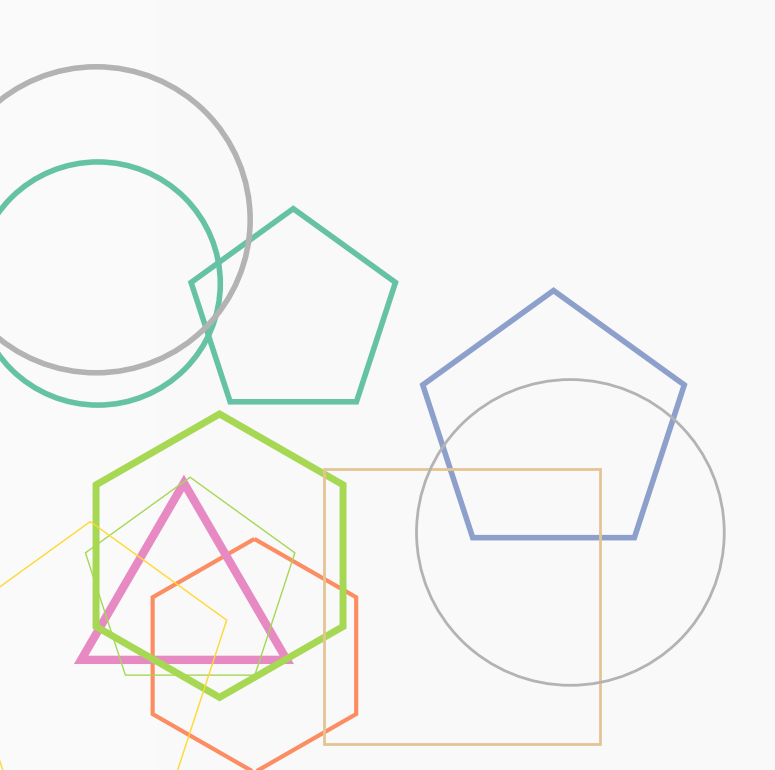[{"shape": "pentagon", "thickness": 2, "radius": 0.69, "center": [0.378, 0.59]}, {"shape": "circle", "thickness": 2, "radius": 0.79, "center": [0.126, 0.632]}, {"shape": "hexagon", "thickness": 1.5, "radius": 0.76, "center": [0.328, 0.148]}, {"shape": "pentagon", "thickness": 2, "radius": 0.89, "center": [0.714, 0.445]}, {"shape": "triangle", "thickness": 3, "radius": 0.77, "center": [0.237, 0.22]}, {"shape": "pentagon", "thickness": 0.5, "radius": 0.71, "center": [0.245, 0.238]}, {"shape": "hexagon", "thickness": 2.5, "radius": 0.92, "center": [0.283, 0.278]}, {"shape": "pentagon", "thickness": 0.5, "radius": 0.93, "center": [0.116, 0.137]}, {"shape": "square", "thickness": 1, "radius": 0.89, "center": [0.596, 0.212]}, {"shape": "circle", "thickness": 2, "radius": 0.99, "center": [0.124, 0.715]}, {"shape": "circle", "thickness": 1, "radius": 0.99, "center": [0.736, 0.309]}]